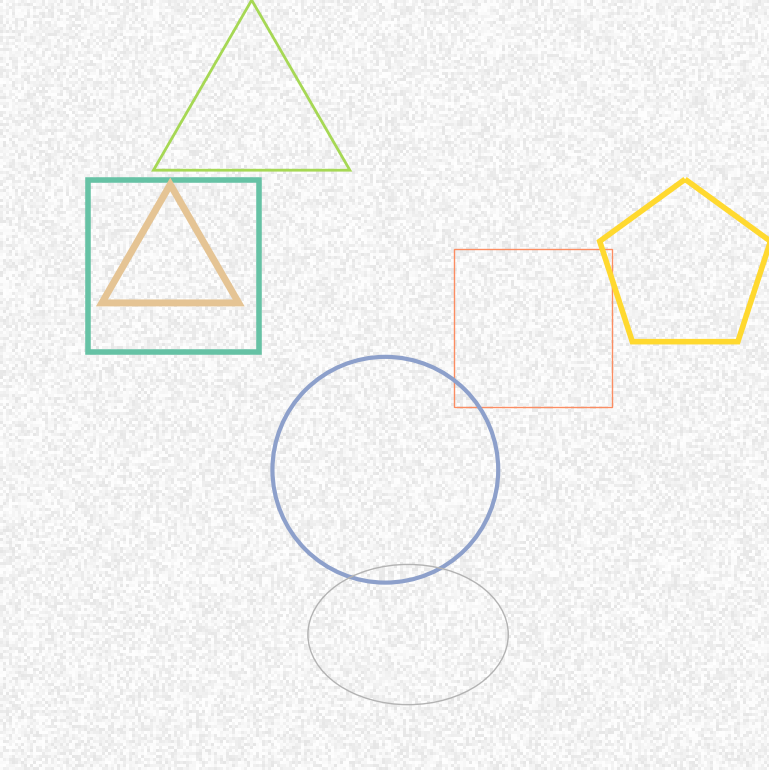[{"shape": "square", "thickness": 2, "radius": 0.56, "center": [0.225, 0.654]}, {"shape": "square", "thickness": 0.5, "radius": 0.51, "center": [0.692, 0.574]}, {"shape": "circle", "thickness": 1.5, "radius": 0.73, "center": [0.5, 0.39]}, {"shape": "triangle", "thickness": 1, "radius": 0.74, "center": [0.327, 0.853]}, {"shape": "pentagon", "thickness": 2, "radius": 0.58, "center": [0.89, 0.651]}, {"shape": "triangle", "thickness": 2.5, "radius": 0.51, "center": [0.221, 0.658]}, {"shape": "oval", "thickness": 0.5, "radius": 0.65, "center": [0.53, 0.176]}]